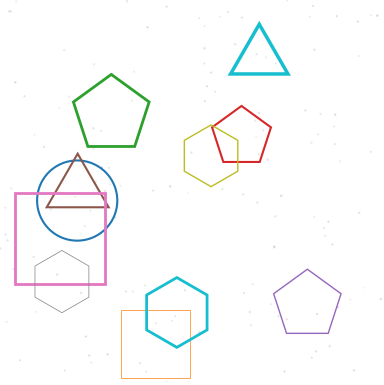[{"shape": "circle", "thickness": 1.5, "radius": 0.52, "center": [0.201, 0.479]}, {"shape": "square", "thickness": 0.5, "radius": 0.44, "center": [0.404, 0.107]}, {"shape": "pentagon", "thickness": 2, "radius": 0.52, "center": [0.289, 0.703]}, {"shape": "pentagon", "thickness": 1.5, "radius": 0.4, "center": [0.627, 0.644]}, {"shape": "pentagon", "thickness": 1, "radius": 0.46, "center": [0.798, 0.209]}, {"shape": "triangle", "thickness": 1.5, "radius": 0.46, "center": [0.202, 0.508]}, {"shape": "square", "thickness": 2, "radius": 0.59, "center": [0.156, 0.381]}, {"shape": "hexagon", "thickness": 0.5, "radius": 0.4, "center": [0.161, 0.269]}, {"shape": "hexagon", "thickness": 1, "radius": 0.4, "center": [0.548, 0.595]}, {"shape": "hexagon", "thickness": 2, "radius": 0.45, "center": [0.459, 0.188]}, {"shape": "triangle", "thickness": 2.5, "radius": 0.43, "center": [0.673, 0.851]}]